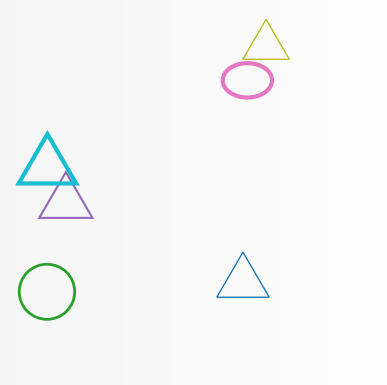[{"shape": "triangle", "thickness": 1, "radius": 0.39, "center": [0.627, 0.267]}, {"shape": "circle", "thickness": 2, "radius": 0.36, "center": [0.121, 0.242]}, {"shape": "triangle", "thickness": 1.5, "radius": 0.4, "center": [0.17, 0.474]}, {"shape": "oval", "thickness": 3, "radius": 0.32, "center": [0.638, 0.791]}, {"shape": "triangle", "thickness": 1, "radius": 0.35, "center": [0.687, 0.881]}, {"shape": "triangle", "thickness": 3, "radius": 0.43, "center": [0.122, 0.566]}]